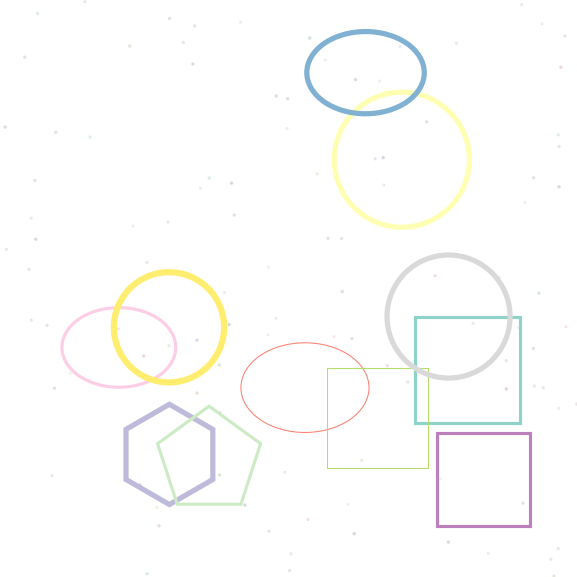[{"shape": "square", "thickness": 1.5, "radius": 0.46, "center": [0.81, 0.358]}, {"shape": "circle", "thickness": 2.5, "radius": 0.58, "center": [0.696, 0.723]}, {"shape": "hexagon", "thickness": 2.5, "radius": 0.43, "center": [0.293, 0.212]}, {"shape": "oval", "thickness": 0.5, "radius": 0.55, "center": [0.528, 0.328]}, {"shape": "oval", "thickness": 2.5, "radius": 0.51, "center": [0.633, 0.873]}, {"shape": "square", "thickness": 0.5, "radius": 0.44, "center": [0.653, 0.275]}, {"shape": "oval", "thickness": 1.5, "radius": 0.49, "center": [0.206, 0.398]}, {"shape": "circle", "thickness": 2.5, "radius": 0.53, "center": [0.777, 0.451]}, {"shape": "square", "thickness": 1.5, "radius": 0.4, "center": [0.837, 0.169]}, {"shape": "pentagon", "thickness": 1.5, "radius": 0.47, "center": [0.362, 0.202]}, {"shape": "circle", "thickness": 3, "radius": 0.48, "center": [0.293, 0.432]}]